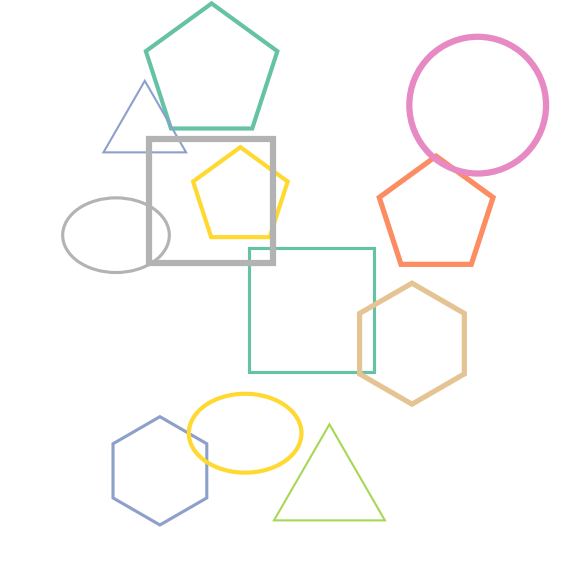[{"shape": "pentagon", "thickness": 2, "radius": 0.6, "center": [0.366, 0.873]}, {"shape": "square", "thickness": 1.5, "radius": 0.54, "center": [0.54, 0.462]}, {"shape": "pentagon", "thickness": 2.5, "radius": 0.52, "center": [0.755, 0.625]}, {"shape": "triangle", "thickness": 1, "radius": 0.41, "center": [0.251, 0.777]}, {"shape": "hexagon", "thickness": 1.5, "radius": 0.47, "center": [0.277, 0.184]}, {"shape": "circle", "thickness": 3, "radius": 0.59, "center": [0.827, 0.817]}, {"shape": "triangle", "thickness": 1, "radius": 0.55, "center": [0.57, 0.153]}, {"shape": "oval", "thickness": 2, "radius": 0.49, "center": [0.425, 0.249]}, {"shape": "pentagon", "thickness": 2, "radius": 0.43, "center": [0.416, 0.658]}, {"shape": "hexagon", "thickness": 2.5, "radius": 0.52, "center": [0.713, 0.404]}, {"shape": "square", "thickness": 3, "radius": 0.54, "center": [0.366, 0.651]}, {"shape": "oval", "thickness": 1.5, "radius": 0.46, "center": [0.201, 0.592]}]